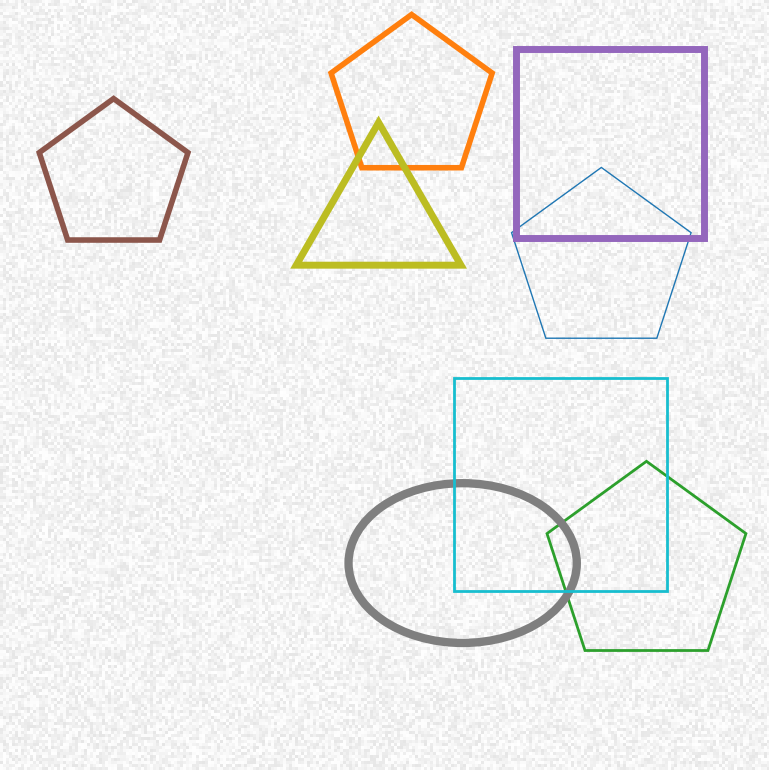[{"shape": "pentagon", "thickness": 0.5, "radius": 0.61, "center": [0.781, 0.66]}, {"shape": "pentagon", "thickness": 2, "radius": 0.55, "center": [0.535, 0.871]}, {"shape": "pentagon", "thickness": 1, "radius": 0.68, "center": [0.84, 0.265]}, {"shape": "square", "thickness": 2.5, "radius": 0.61, "center": [0.792, 0.814]}, {"shape": "pentagon", "thickness": 2, "radius": 0.51, "center": [0.148, 0.77]}, {"shape": "oval", "thickness": 3, "radius": 0.74, "center": [0.601, 0.269]}, {"shape": "triangle", "thickness": 2.5, "radius": 0.62, "center": [0.492, 0.717]}, {"shape": "square", "thickness": 1, "radius": 0.69, "center": [0.728, 0.37]}]